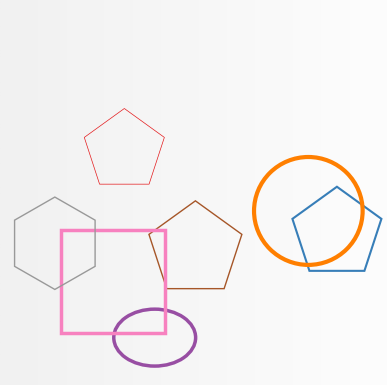[{"shape": "pentagon", "thickness": 0.5, "radius": 0.54, "center": [0.321, 0.61]}, {"shape": "pentagon", "thickness": 1.5, "radius": 0.6, "center": [0.869, 0.394]}, {"shape": "oval", "thickness": 2.5, "radius": 0.53, "center": [0.399, 0.123]}, {"shape": "circle", "thickness": 3, "radius": 0.7, "center": [0.796, 0.452]}, {"shape": "pentagon", "thickness": 1, "radius": 0.63, "center": [0.504, 0.352]}, {"shape": "square", "thickness": 2.5, "radius": 0.67, "center": [0.292, 0.269]}, {"shape": "hexagon", "thickness": 1, "radius": 0.6, "center": [0.142, 0.368]}]